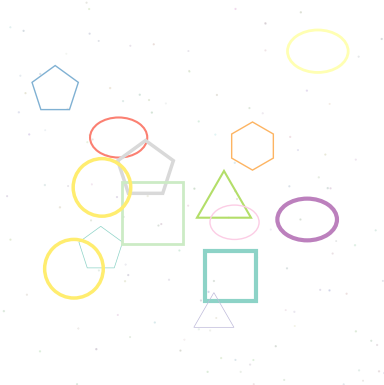[{"shape": "pentagon", "thickness": 0.5, "radius": 0.3, "center": [0.262, 0.352]}, {"shape": "square", "thickness": 3, "radius": 0.33, "center": [0.598, 0.283]}, {"shape": "oval", "thickness": 2, "radius": 0.39, "center": [0.826, 0.867]}, {"shape": "triangle", "thickness": 0.5, "radius": 0.3, "center": [0.556, 0.18]}, {"shape": "oval", "thickness": 1.5, "radius": 0.37, "center": [0.308, 0.643]}, {"shape": "pentagon", "thickness": 1, "radius": 0.32, "center": [0.143, 0.767]}, {"shape": "hexagon", "thickness": 1, "radius": 0.31, "center": [0.656, 0.621]}, {"shape": "triangle", "thickness": 1.5, "radius": 0.4, "center": [0.582, 0.475]}, {"shape": "oval", "thickness": 1, "radius": 0.32, "center": [0.609, 0.423]}, {"shape": "pentagon", "thickness": 2.5, "radius": 0.38, "center": [0.378, 0.559]}, {"shape": "oval", "thickness": 3, "radius": 0.39, "center": [0.798, 0.43]}, {"shape": "square", "thickness": 2, "radius": 0.4, "center": [0.395, 0.447]}, {"shape": "circle", "thickness": 2.5, "radius": 0.38, "center": [0.192, 0.302]}, {"shape": "circle", "thickness": 2.5, "radius": 0.37, "center": [0.265, 0.513]}]